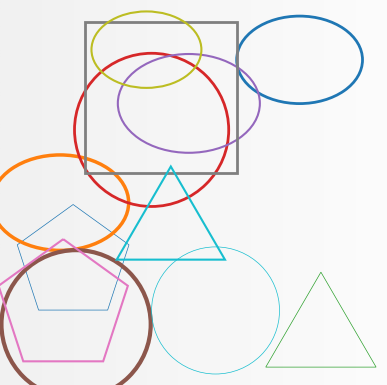[{"shape": "oval", "thickness": 2, "radius": 0.81, "center": [0.773, 0.845]}, {"shape": "pentagon", "thickness": 0.5, "radius": 0.76, "center": [0.189, 0.317]}, {"shape": "oval", "thickness": 2.5, "radius": 0.89, "center": [0.155, 0.474]}, {"shape": "triangle", "thickness": 0.5, "radius": 0.82, "center": [0.828, 0.129]}, {"shape": "circle", "thickness": 2, "radius": 0.99, "center": [0.391, 0.663]}, {"shape": "oval", "thickness": 1.5, "radius": 0.92, "center": [0.487, 0.731]}, {"shape": "circle", "thickness": 3, "radius": 0.96, "center": [0.196, 0.158]}, {"shape": "pentagon", "thickness": 1.5, "radius": 0.88, "center": [0.163, 0.203]}, {"shape": "square", "thickness": 2, "radius": 0.98, "center": [0.415, 0.747]}, {"shape": "oval", "thickness": 1.5, "radius": 0.71, "center": [0.378, 0.871]}, {"shape": "triangle", "thickness": 1.5, "radius": 0.81, "center": [0.441, 0.406]}, {"shape": "circle", "thickness": 0.5, "radius": 0.83, "center": [0.556, 0.194]}]